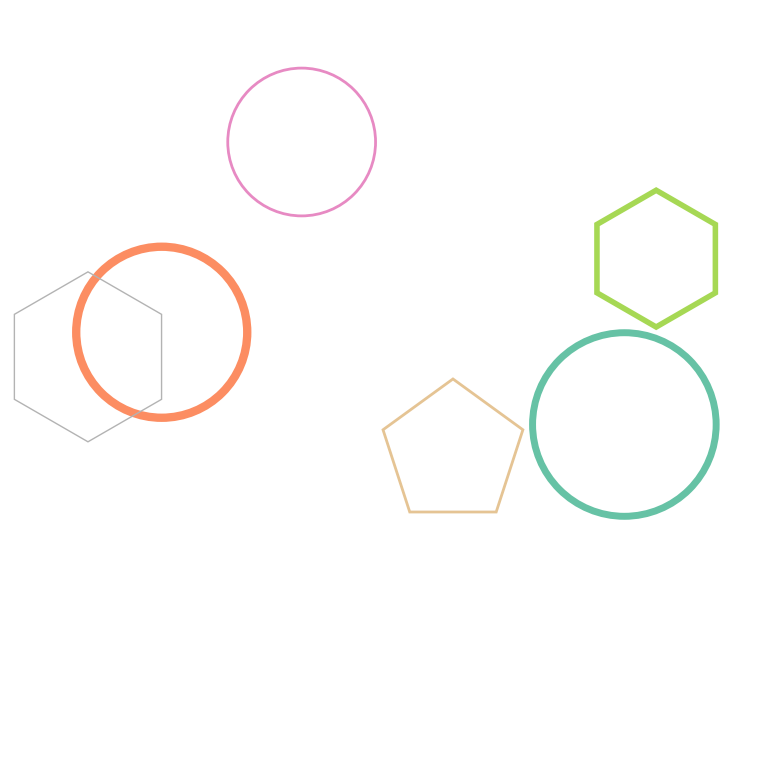[{"shape": "circle", "thickness": 2.5, "radius": 0.6, "center": [0.811, 0.449]}, {"shape": "circle", "thickness": 3, "radius": 0.56, "center": [0.21, 0.569]}, {"shape": "circle", "thickness": 1, "radius": 0.48, "center": [0.392, 0.816]}, {"shape": "hexagon", "thickness": 2, "radius": 0.44, "center": [0.852, 0.664]}, {"shape": "pentagon", "thickness": 1, "radius": 0.48, "center": [0.588, 0.412]}, {"shape": "hexagon", "thickness": 0.5, "radius": 0.55, "center": [0.114, 0.537]}]